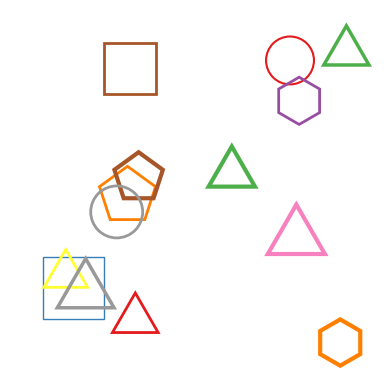[{"shape": "circle", "thickness": 1.5, "radius": 0.31, "center": [0.753, 0.843]}, {"shape": "triangle", "thickness": 2, "radius": 0.34, "center": [0.351, 0.171]}, {"shape": "square", "thickness": 1, "radius": 0.4, "center": [0.191, 0.252]}, {"shape": "triangle", "thickness": 3, "radius": 0.35, "center": [0.602, 0.55]}, {"shape": "triangle", "thickness": 2.5, "radius": 0.34, "center": [0.9, 0.865]}, {"shape": "hexagon", "thickness": 2, "radius": 0.31, "center": [0.777, 0.738]}, {"shape": "pentagon", "thickness": 2, "radius": 0.38, "center": [0.331, 0.492]}, {"shape": "hexagon", "thickness": 3, "radius": 0.3, "center": [0.884, 0.11]}, {"shape": "triangle", "thickness": 2, "radius": 0.33, "center": [0.171, 0.286]}, {"shape": "square", "thickness": 2, "radius": 0.34, "center": [0.337, 0.822]}, {"shape": "pentagon", "thickness": 3, "radius": 0.33, "center": [0.36, 0.539]}, {"shape": "triangle", "thickness": 3, "radius": 0.43, "center": [0.77, 0.383]}, {"shape": "circle", "thickness": 2, "radius": 0.34, "center": [0.303, 0.45]}, {"shape": "triangle", "thickness": 2.5, "radius": 0.43, "center": [0.223, 0.243]}]